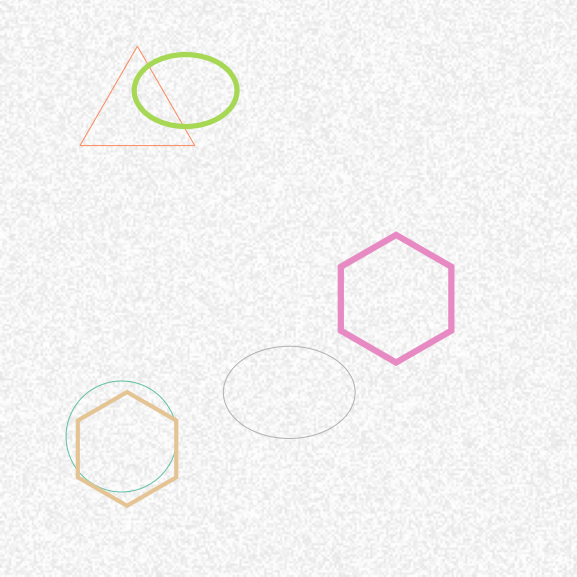[{"shape": "circle", "thickness": 0.5, "radius": 0.48, "center": [0.211, 0.243]}, {"shape": "triangle", "thickness": 0.5, "radius": 0.57, "center": [0.238, 0.804]}, {"shape": "hexagon", "thickness": 3, "radius": 0.55, "center": [0.686, 0.482]}, {"shape": "oval", "thickness": 2.5, "radius": 0.44, "center": [0.321, 0.842]}, {"shape": "hexagon", "thickness": 2, "radius": 0.49, "center": [0.22, 0.222]}, {"shape": "oval", "thickness": 0.5, "radius": 0.57, "center": [0.501, 0.32]}]